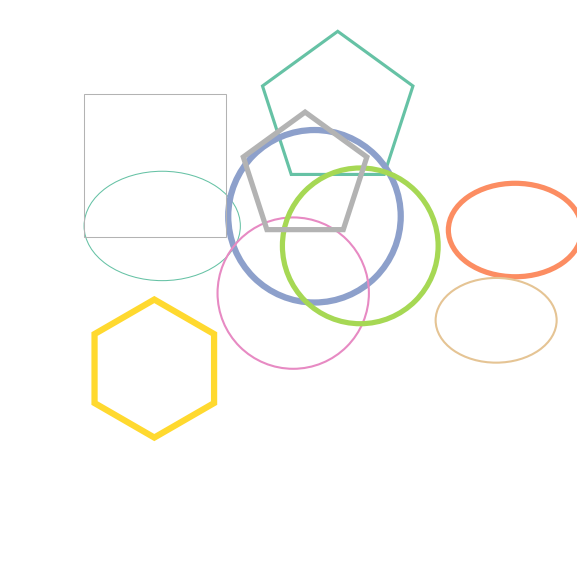[{"shape": "pentagon", "thickness": 1.5, "radius": 0.68, "center": [0.585, 0.808]}, {"shape": "oval", "thickness": 0.5, "radius": 0.68, "center": [0.281, 0.608]}, {"shape": "oval", "thickness": 2.5, "radius": 0.58, "center": [0.892, 0.601]}, {"shape": "circle", "thickness": 3, "radius": 0.75, "center": [0.545, 0.625]}, {"shape": "circle", "thickness": 1, "radius": 0.66, "center": [0.508, 0.492]}, {"shape": "circle", "thickness": 2.5, "radius": 0.67, "center": [0.624, 0.573]}, {"shape": "hexagon", "thickness": 3, "radius": 0.6, "center": [0.267, 0.361]}, {"shape": "oval", "thickness": 1, "radius": 0.52, "center": [0.859, 0.445]}, {"shape": "pentagon", "thickness": 2.5, "radius": 0.56, "center": [0.528, 0.693]}, {"shape": "square", "thickness": 0.5, "radius": 0.62, "center": [0.269, 0.713]}]